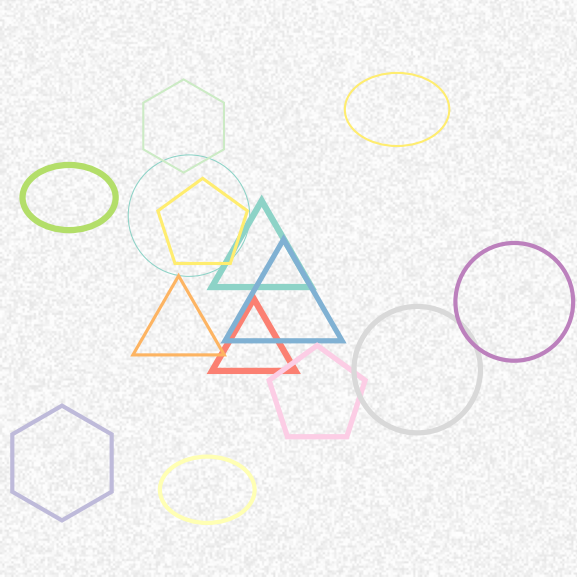[{"shape": "triangle", "thickness": 3, "radius": 0.5, "center": [0.453, 0.552]}, {"shape": "circle", "thickness": 0.5, "radius": 0.53, "center": [0.327, 0.626]}, {"shape": "oval", "thickness": 2, "radius": 0.41, "center": [0.359, 0.151]}, {"shape": "hexagon", "thickness": 2, "radius": 0.5, "center": [0.107, 0.197]}, {"shape": "triangle", "thickness": 3, "radius": 0.42, "center": [0.439, 0.399]}, {"shape": "triangle", "thickness": 2.5, "radius": 0.59, "center": [0.491, 0.468]}, {"shape": "triangle", "thickness": 1.5, "radius": 0.46, "center": [0.309, 0.43]}, {"shape": "oval", "thickness": 3, "radius": 0.4, "center": [0.12, 0.657]}, {"shape": "pentagon", "thickness": 2.5, "radius": 0.44, "center": [0.549, 0.314]}, {"shape": "circle", "thickness": 2.5, "radius": 0.55, "center": [0.722, 0.359]}, {"shape": "circle", "thickness": 2, "radius": 0.51, "center": [0.891, 0.476]}, {"shape": "hexagon", "thickness": 1, "radius": 0.4, "center": [0.318, 0.781]}, {"shape": "oval", "thickness": 1, "radius": 0.45, "center": [0.688, 0.81]}, {"shape": "pentagon", "thickness": 1.5, "radius": 0.41, "center": [0.351, 0.609]}]